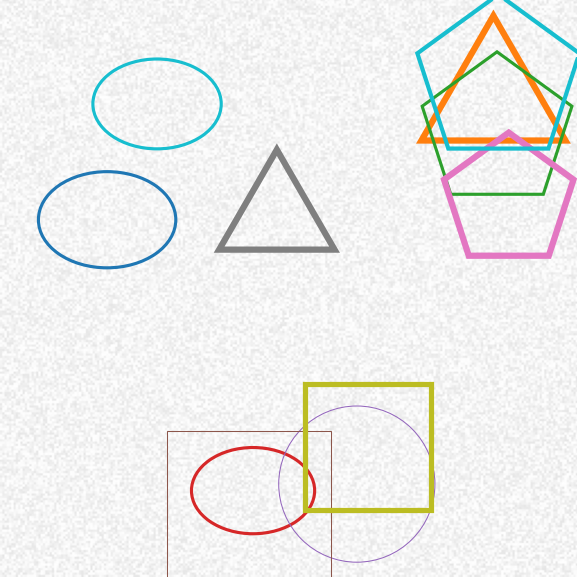[{"shape": "oval", "thickness": 1.5, "radius": 0.59, "center": [0.185, 0.619]}, {"shape": "triangle", "thickness": 3, "radius": 0.72, "center": [0.854, 0.828]}, {"shape": "pentagon", "thickness": 1.5, "radius": 0.68, "center": [0.861, 0.773]}, {"shape": "oval", "thickness": 1.5, "radius": 0.53, "center": [0.438, 0.15]}, {"shape": "circle", "thickness": 0.5, "radius": 0.68, "center": [0.618, 0.161]}, {"shape": "square", "thickness": 0.5, "radius": 0.71, "center": [0.431, 0.111]}, {"shape": "pentagon", "thickness": 3, "radius": 0.59, "center": [0.881, 0.652]}, {"shape": "triangle", "thickness": 3, "radius": 0.58, "center": [0.479, 0.625]}, {"shape": "square", "thickness": 2.5, "radius": 0.54, "center": [0.637, 0.225]}, {"shape": "oval", "thickness": 1.5, "radius": 0.56, "center": [0.272, 0.819]}, {"shape": "pentagon", "thickness": 2, "radius": 0.74, "center": [0.863, 0.861]}]